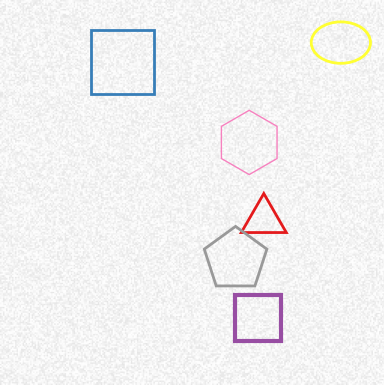[{"shape": "triangle", "thickness": 2, "radius": 0.34, "center": [0.685, 0.43]}, {"shape": "square", "thickness": 2, "radius": 0.41, "center": [0.318, 0.839]}, {"shape": "square", "thickness": 3, "radius": 0.3, "center": [0.671, 0.173]}, {"shape": "oval", "thickness": 2, "radius": 0.38, "center": [0.885, 0.889]}, {"shape": "hexagon", "thickness": 1, "radius": 0.42, "center": [0.647, 0.63]}, {"shape": "pentagon", "thickness": 2, "radius": 0.43, "center": [0.612, 0.326]}]